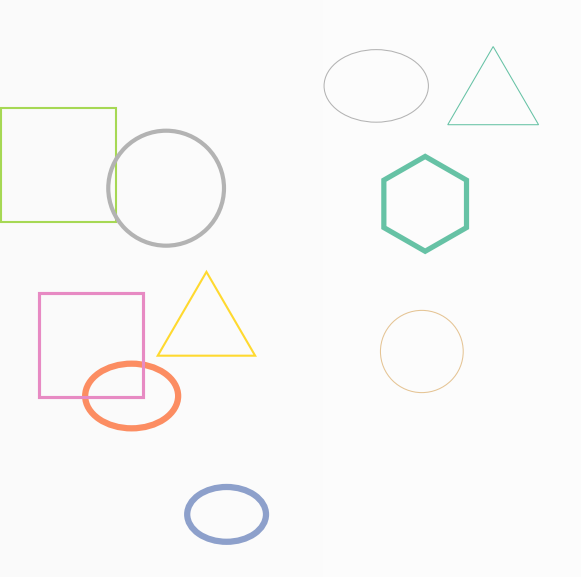[{"shape": "hexagon", "thickness": 2.5, "radius": 0.41, "center": [0.731, 0.646]}, {"shape": "triangle", "thickness": 0.5, "radius": 0.45, "center": [0.848, 0.828]}, {"shape": "oval", "thickness": 3, "radius": 0.4, "center": [0.227, 0.313]}, {"shape": "oval", "thickness": 3, "radius": 0.34, "center": [0.39, 0.108]}, {"shape": "square", "thickness": 1.5, "radius": 0.45, "center": [0.157, 0.402]}, {"shape": "square", "thickness": 1, "radius": 0.49, "center": [0.101, 0.713]}, {"shape": "triangle", "thickness": 1, "radius": 0.48, "center": [0.355, 0.432]}, {"shape": "circle", "thickness": 0.5, "radius": 0.36, "center": [0.726, 0.39]}, {"shape": "oval", "thickness": 0.5, "radius": 0.45, "center": [0.647, 0.85]}, {"shape": "circle", "thickness": 2, "radius": 0.5, "center": [0.286, 0.673]}]